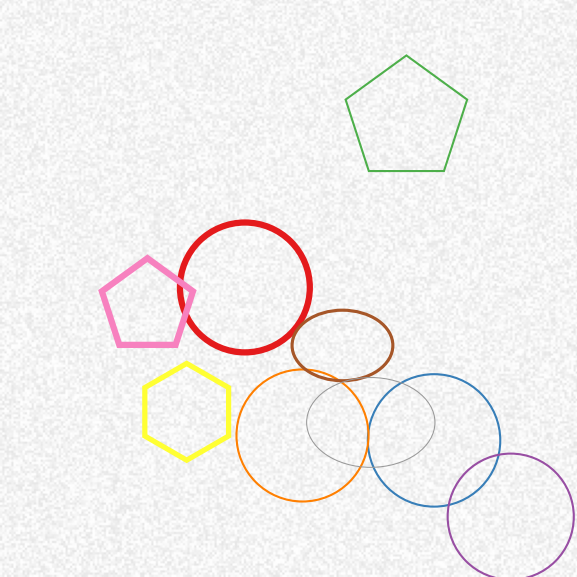[{"shape": "circle", "thickness": 3, "radius": 0.56, "center": [0.424, 0.501]}, {"shape": "circle", "thickness": 1, "radius": 0.57, "center": [0.752, 0.237]}, {"shape": "pentagon", "thickness": 1, "radius": 0.55, "center": [0.704, 0.792]}, {"shape": "circle", "thickness": 1, "radius": 0.55, "center": [0.884, 0.104]}, {"shape": "circle", "thickness": 1, "radius": 0.57, "center": [0.524, 0.245]}, {"shape": "hexagon", "thickness": 2.5, "radius": 0.42, "center": [0.323, 0.286]}, {"shape": "oval", "thickness": 1.5, "radius": 0.44, "center": [0.593, 0.401]}, {"shape": "pentagon", "thickness": 3, "radius": 0.41, "center": [0.255, 0.469]}, {"shape": "oval", "thickness": 0.5, "radius": 0.56, "center": [0.642, 0.268]}]